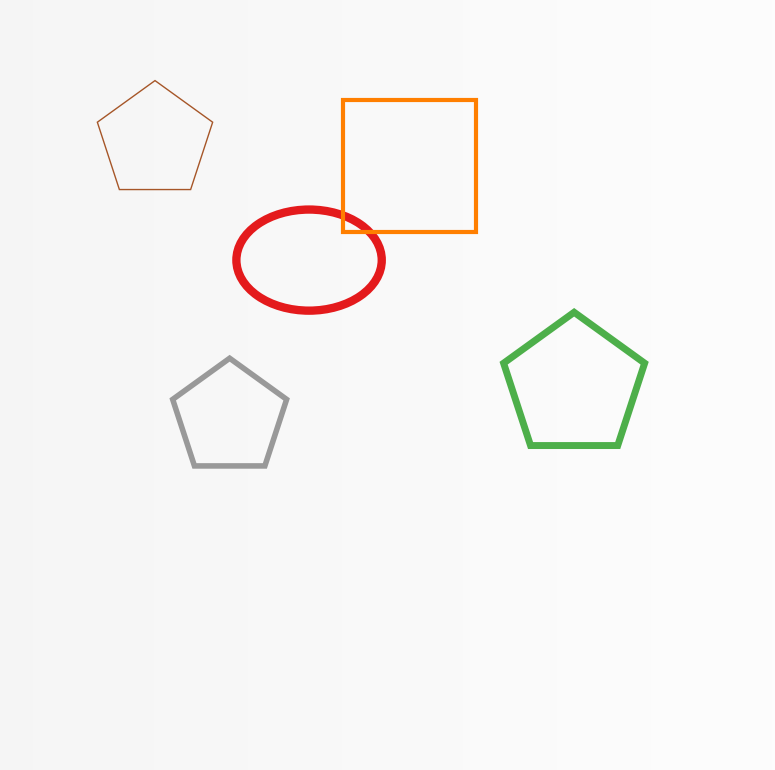[{"shape": "oval", "thickness": 3, "radius": 0.47, "center": [0.399, 0.662]}, {"shape": "pentagon", "thickness": 2.5, "radius": 0.48, "center": [0.741, 0.499]}, {"shape": "square", "thickness": 1.5, "radius": 0.43, "center": [0.528, 0.785]}, {"shape": "pentagon", "thickness": 0.5, "radius": 0.39, "center": [0.2, 0.817]}, {"shape": "pentagon", "thickness": 2, "radius": 0.39, "center": [0.296, 0.457]}]